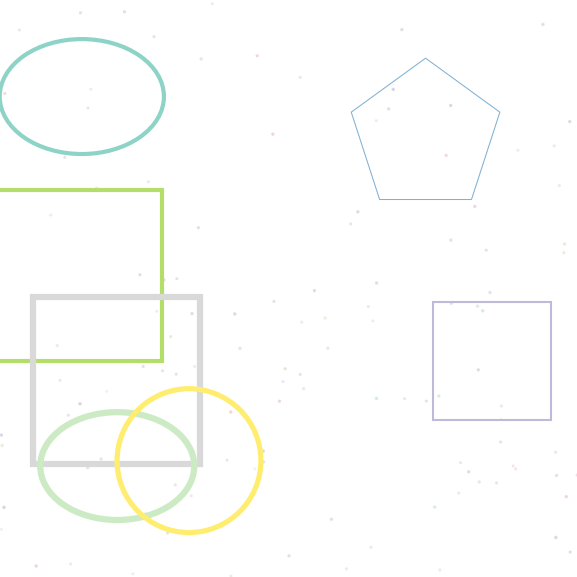[{"shape": "oval", "thickness": 2, "radius": 0.71, "center": [0.142, 0.832]}, {"shape": "square", "thickness": 1, "radius": 0.51, "center": [0.852, 0.374]}, {"shape": "pentagon", "thickness": 0.5, "radius": 0.68, "center": [0.737, 0.763]}, {"shape": "square", "thickness": 2, "radius": 0.74, "center": [0.132, 0.522]}, {"shape": "square", "thickness": 3, "radius": 0.72, "center": [0.202, 0.341]}, {"shape": "oval", "thickness": 3, "radius": 0.67, "center": [0.203, 0.192]}, {"shape": "circle", "thickness": 2.5, "radius": 0.62, "center": [0.327, 0.202]}]